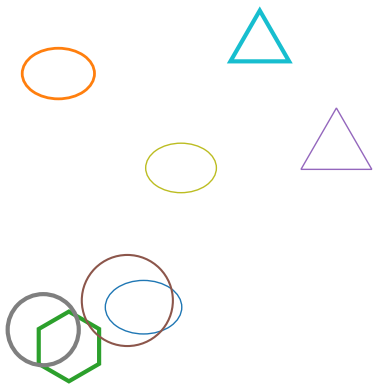[{"shape": "oval", "thickness": 1, "radius": 0.5, "center": [0.373, 0.202]}, {"shape": "oval", "thickness": 2, "radius": 0.47, "center": [0.152, 0.809]}, {"shape": "hexagon", "thickness": 3, "radius": 0.45, "center": [0.179, 0.1]}, {"shape": "triangle", "thickness": 1, "radius": 0.53, "center": [0.874, 0.613]}, {"shape": "circle", "thickness": 1.5, "radius": 0.59, "center": [0.331, 0.219]}, {"shape": "circle", "thickness": 3, "radius": 0.46, "center": [0.112, 0.144]}, {"shape": "oval", "thickness": 1, "radius": 0.46, "center": [0.47, 0.564]}, {"shape": "triangle", "thickness": 3, "radius": 0.44, "center": [0.675, 0.885]}]